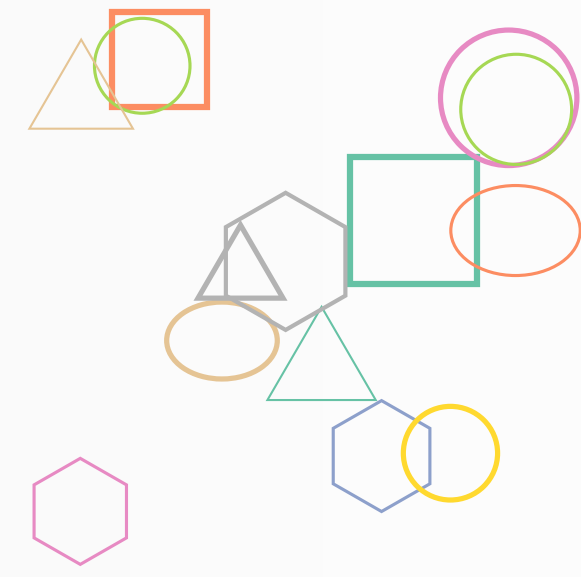[{"shape": "triangle", "thickness": 1, "radius": 0.54, "center": [0.553, 0.36]}, {"shape": "square", "thickness": 3, "radius": 0.55, "center": [0.711, 0.618]}, {"shape": "oval", "thickness": 1.5, "radius": 0.56, "center": [0.887, 0.6]}, {"shape": "square", "thickness": 3, "radius": 0.41, "center": [0.275, 0.896]}, {"shape": "hexagon", "thickness": 1.5, "radius": 0.48, "center": [0.656, 0.209]}, {"shape": "hexagon", "thickness": 1.5, "radius": 0.46, "center": [0.138, 0.114]}, {"shape": "circle", "thickness": 2.5, "radius": 0.59, "center": [0.875, 0.83]}, {"shape": "circle", "thickness": 1.5, "radius": 0.48, "center": [0.888, 0.81]}, {"shape": "circle", "thickness": 1.5, "radius": 0.41, "center": [0.245, 0.885]}, {"shape": "circle", "thickness": 2.5, "radius": 0.41, "center": [0.775, 0.214]}, {"shape": "triangle", "thickness": 1, "radius": 0.51, "center": [0.14, 0.828]}, {"shape": "oval", "thickness": 2.5, "radius": 0.48, "center": [0.382, 0.409]}, {"shape": "triangle", "thickness": 2.5, "radius": 0.42, "center": [0.414, 0.525]}, {"shape": "hexagon", "thickness": 2, "radius": 0.59, "center": [0.491, 0.547]}]